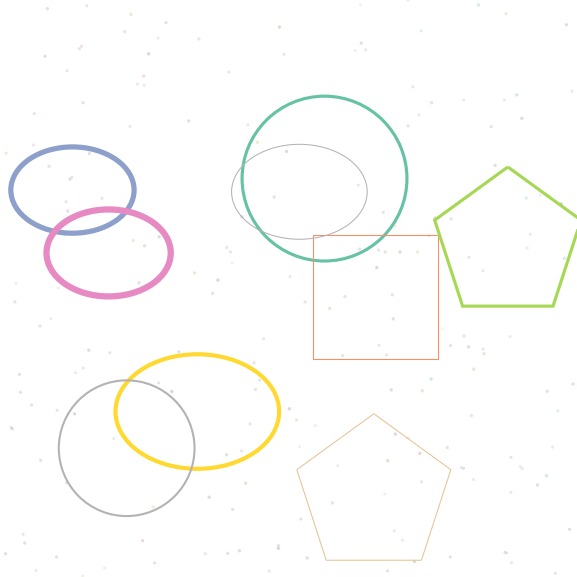[{"shape": "circle", "thickness": 1.5, "radius": 0.71, "center": [0.562, 0.69]}, {"shape": "square", "thickness": 0.5, "radius": 0.54, "center": [0.65, 0.485]}, {"shape": "oval", "thickness": 2.5, "radius": 0.53, "center": [0.125, 0.67]}, {"shape": "oval", "thickness": 3, "radius": 0.54, "center": [0.188, 0.561]}, {"shape": "pentagon", "thickness": 1.5, "radius": 0.67, "center": [0.879, 0.577]}, {"shape": "oval", "thickness": 2, "radius": 0.71, "center": [0.342, 0.287]}, {"shape": "pentagon", "thickness": 0.5, "radius": 0.7, "center": [0.647, 0.142]}, {"shape": "oval", "thickness": 0.5, "radius": 0.59, "center": [0.518, 0.667]}, {"shape": "circle", "thickness": 1, "radius": 0.59, "center": [0.219, 0.223]}]